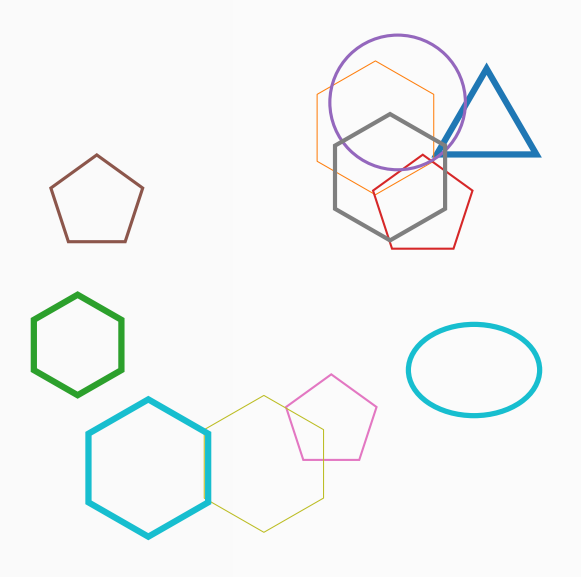[{"shape": "triangle", "thickness": 3, "radius": 0.5, "center": [0.837, 0.781]}, {"shape": "hexagon", "thickness": 0.5, "radius": 0.58, "center": [0.646, 0.778]}, {"shape": "hexagon", "thickness": 3, "radius": 0.43, "center": [0.134, 0.402]}, {"shape": "pentagon", "thickness": 1, "radius": 0.45, "center": [0.727, 0.641]}, {"shape": "circle", "thickness": 1.5, "radius": 0.58, "center": [0.684, 0.822]}, {"shape": "pentagon", "thickness": 1.5, "radius": 0.42, "center": [0.167, 0.648]}, {"shape": "pentagon", "thickness": 1, "radius": 0.41, "center": [0.57, 0.269]}, {"shape": "hexagon", "thickness": 2, "radius": 0.55, "center": [0.671, 0.692]}, {"shape": "hexagon", "thickness": 0.5, "radius": 0.59, "center": [0.454, 0.196]}, {"shape": "hexagon", "thickness": 3, "radius": 0.59, "center": [0.255, 0.189]}, {"shape": "oval", "thickness": 2.5, "radius": 0.56, "center": [0.816, 0.358]}]